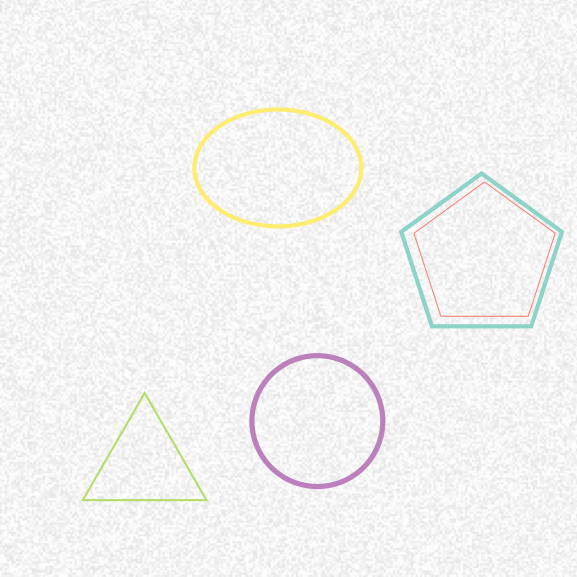[{"shape": "pentagon", "thickness": 2, "radius": 0.73, "center": [0.834, 0.552]}, {"shape": "pentagon", "thickness": 0.5, "radius": 0.64, "center": [0.839, 0.555]}, {"shape": "triangle", "thickness": 1, "radius": 0.62, "center": [0.25, 0.195]}, {"shape": "circle", "thickness": 2.5, "radius": 0.57, "center": [0.55, 0.27]}, {"shape": "oval", "thickness": 2, "radius": 0.72, "center": [0.481, 0.708]}]